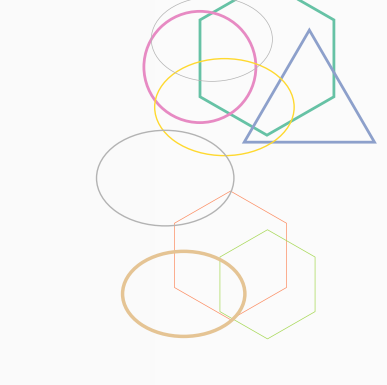[{"shape": "hexagon", "thickness": 2, "radius": 1.0, "center": [0.689, 0.848]}, {"shape": "hexagon", "thickness": 0.5, "radius": 0.83, "center": [0.595, 0.337]}, {"shape": "triangle", "thickness": 2, "radius": 0.97, "center": [0.798, 0.728]}, {"shape": "circle", "thickness": 2, "radius": 0.72, "center": [0.516, 0.826]}, {"shape": "hexagon", "thickness": 0.5, "radius": 0.71, "center": [0.69, 0.262]}, {"shape": "oval", "thickness": 1, "radius": 0.9, "center": [0.579, 0.722]}, {"shape": "oval", "thickness": 2.5, "radius": 0.79, "center": [0.474, 0.237]}, {"shape": "oval", "thickness": 1, "radius": 0.89, "center": [0.426, 0.537]}, {"shape": "oval", "thickness": 0.5, "radius": 0.78, "center": [0.547, 0.898]}]